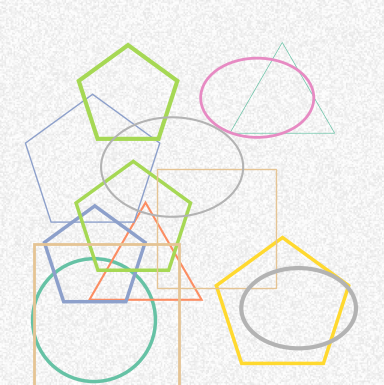[{"shape": "circle", "thickness": 2.5, "radius": 0.8, "center": [0.244, 0.168]}, {"shape": "triangle", "thickness": 0.5, "radius": 0.79, "center": [0.733, 0.733]}, {"shape": "triangle", "thickness": 1.5, "radius": 0.84, "center": [0.378, 0.305]}, {"shape": "pentagon", "thickness": 1, "radius": 0.92, "center": [0.241, 0.572]}, {"shape": "pentagon", "thickness": 2.5, "radius": 0.69, "center": [0.246, 0.328]}, {"shape": "oval", "thickness": 2, "radius": 0.73, "center": [0.668, 0.746]}, {"shape": "pentagon", "thickness": 2.5, "radius": 0.78, "center": [0.346, 0.425]}, {"shape": "pentagon", "thickness": 3, "radius": 0.67, "center": [0.333, 0.748]}, {"shape": "pentagon", "thickness": 2.5, "radius": 0.9, "center": [0.734, 0.202]}, {"shape": "square", "thickness": 1, "radius": 0.77, "center": [0.561, 0.407]}, {"shape": "square", "thickness": 2, "radius": 0.94, "center": [0.278, 0.177]}, {"shape": "oval", "thickness": 3, "radius": 0.74, "center": [0.776, 0.199]}, {"shape": "oval", "thickness": 1.5, "radius": 0.92, "center": [0.447, 0.566]}]